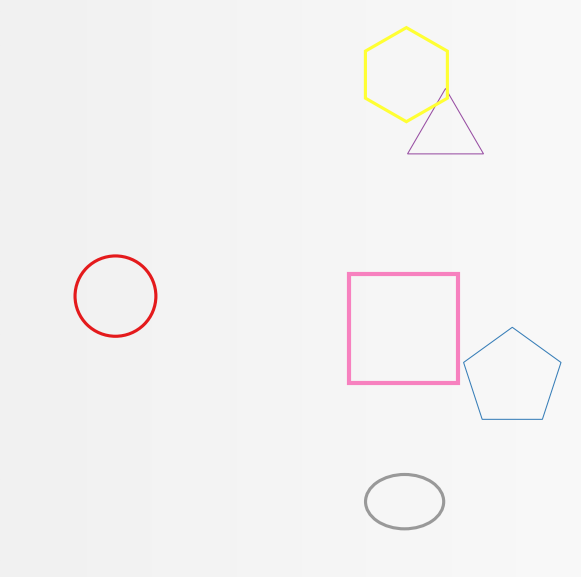[{"shape": "circle", "thickness": 1.5, "radius": 0.35, "center": [0.199, 0.486]}, {"shape": "pentagon", "thickness": 0.5, "radius": 0.44, "center": [0.881, 0.344]}, {"shape": "triangle", "thickness": 0.5, "radius": 0.38, "center": [0.767, 0.77]}, {"shape": "hexagon", "thickness": 1.5, "radius": 0.41, "center": [0.699, 0.87]}, {"shape": "square", "thickness": 2, "radius": 0.47, "center": [0.694, 0.431]}, {"shape": "oval", "thickness": 1.5, "radius": 0.34, "center": [0.696, 0.13]}]